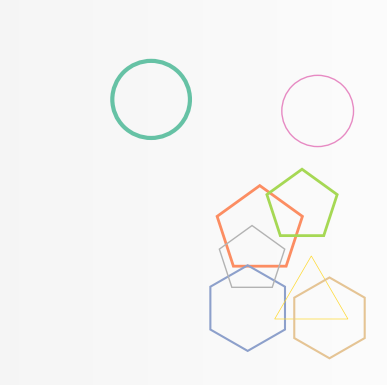[{"shape": "circle", "thickness": 3, "radius": 0.5, "center": [0.39, 0.742]}, {"shape": "pentagon", "thickness": 2, "radius": 0.58, "center": [0.67, 0.402]}, {"shape": "hexagon", "thickness": 1.5, "radius": 0.56, "center": [0.639, 0.2]}, {"shape": "circle", "thickness": 1, "radius": 0.46, "center": [0.82, 0.712]}, {"shape": "pentagon", "thickness": 2, "radius": 0.48, "center": [0.779, 0.465]}, {"shape": "triangle", "thickness": 0.5, "radius": 0.55, "center": [0.803, 0.226]}, {"shape": "hexagon", "thickness": 1.5, "radius": 0.52, "center": [0.85, 0.174]}, {"shape": "pentagon", "thickness": 1, "radius": 0.44, "center": [0.65, 0.325]}]